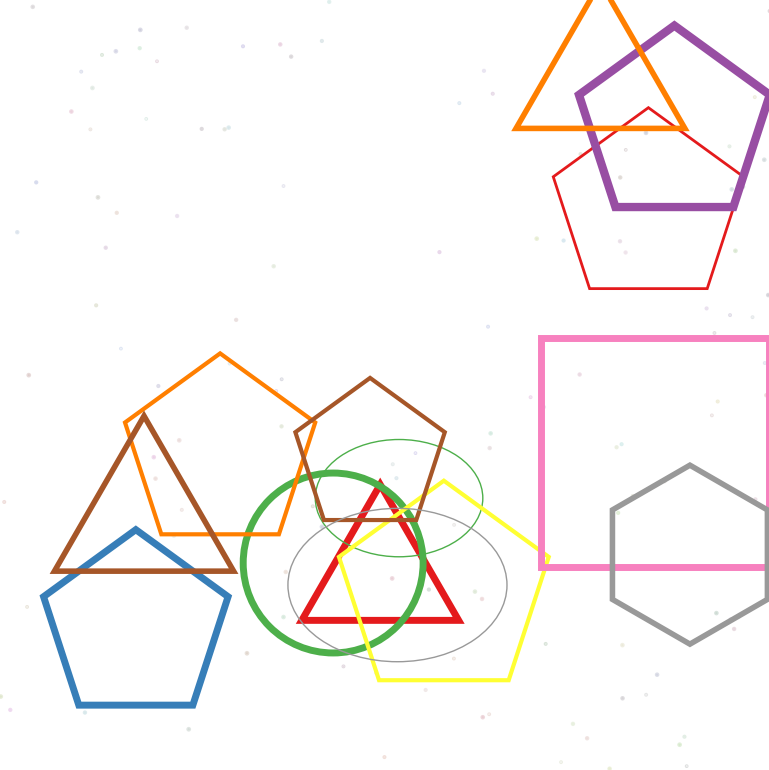[{"shape": "pentagon", "thickness": 1, "radius": 0.65, "center": [0.842, 0.73]}, {"shape": "triangle", "thickness": 2.5, "radius": 0.59, "center": [0.494, 0.253]}, {"shape": "pentagon", "thickness": 2.5, "radius": 0.63, "center": [0.176, 0.186]}, {"shape": "circle", "thickness": 2.5, "radius": 0.58, "center": [0.433, 0.269]}, {"shape": "oval", "thickness": 0.5, "radius": 0.54, "center": [0.518, 0.353]}, {"shape": "pentagon", "thickness": 3, "radius": 0.65, "center": [0.876, 0.837]}, {"shape": "pentagon", "thickness": 1.5, "radius": 0.65, "center": [0.286, 0.411]}, {"shape": "triangle", "thickness": 2, "radius": 0.63, "center": [0.78, 0.897]}, {"shape": "pentagon", "thickness": 1.5, "radius": 0.72, "center": [0.576, 0.232]}, {"shape": "pentagon", "thickness": 1.5, "radius": 0.51, "center": [0.481, 0.407]}, {"shape": "triangle", "thickness": 2, "radius": 0.67, "center": [0.187, 0.325]}, {"shape": "square", "thickness": 2.5, "radius": 0.74, "center": [0.85, 0.412]}, {"shape": "oval", "thickness": 0.5, "radius": 0.71, "center": [0.516, 0.24]}, {"shape": "hexagon", "thickness": 2, "radius": 0.58, "center": [0.896, 0.28]}]